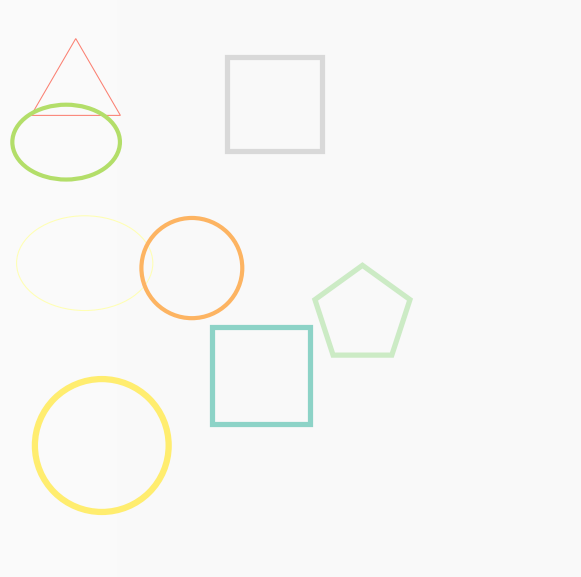[{"shape": "square", "thickness": 2.5, "radius": 0.42, "center": [0.449, 0.349]}, {"shape": "oval", "thickness": 0.5, "radius": 0.59, "center": [0.146, 0.543]}, {"shape": "triangle", "thickness": 0.5, "radius": 0.44, "center": [0.13, 0.844]}, {"shape": "circle", "thickness": 2, "radius": 0.43, "center": [0.33, 0.535]}, {"shape": "oval", "thickness": 2, "radius": 0.46, "center": [0.114, 0.753]}, {"shape": "square", "thickness": 2.5, "radius": 0.41, "center": [0.472, 0.819]}, {"shape": "pentagon", "thickness": 2.5, "radius": 0.43, "center": [0.624, 0.454]}, {"shape": "circle", "thickness": 3, "radius": 0.58, "center": [0.175, 0.228]}]